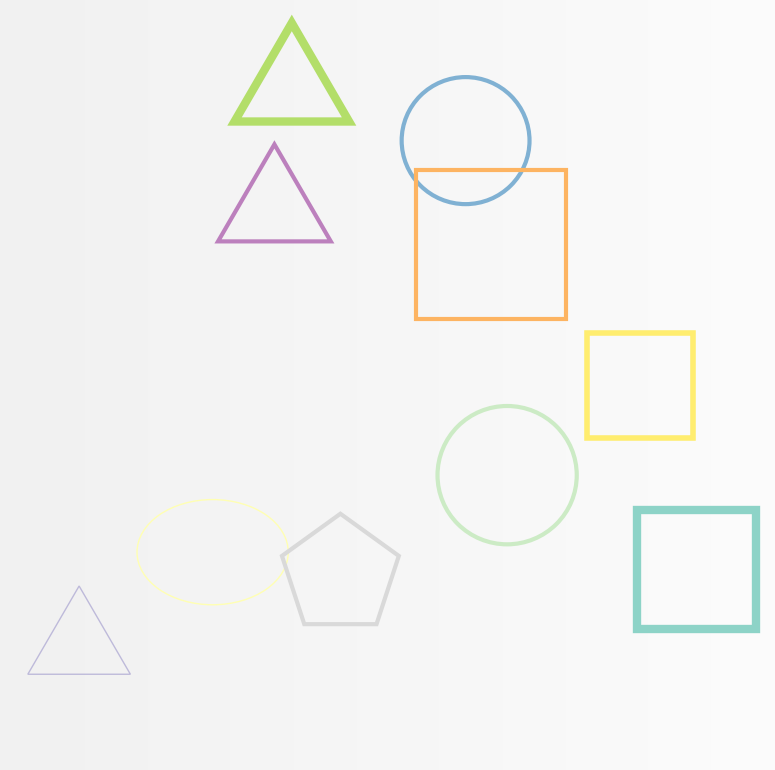[{"shape": "square", "thickness": 3, "radius": 0.38, "center": [0.899, 0.261]}, {"shape": "oval", "thickness": 0.5, "radius": 0.49, "center": [0.274, 0.283]}, {"shape": "triangle", "thickness": 0.5, "radius": 0.38, "center": [0.102, 0.163]}, {"shape": "circle", "thickness": 1.5, "radius": 0.41, "center": [0.601, 0.817]}, {"shape": "square", "thickness": 1.5, "radius": 0.49, "center": [0.633, 0.682]}, {"shape": "triangle", "thickness": 3, "radius": 0.43, "center": [0.377, 0.885]}, {"shape": "pentagon", "thickness": 1.5, "radius": 0.4, "center": [0.439, 0.254]}, {"shape": "triangle", "thickness": 1.5, "radius": 0.42, "center": [0.354, 0.729]}, {"shape": "circle", "thickness": 1.5, "radius": 0.45, "center": [0.654, 0.383]}, {"shape": "square", "thickness": 2, "radius": 0.34, "center": [0.826, 0.5]}]